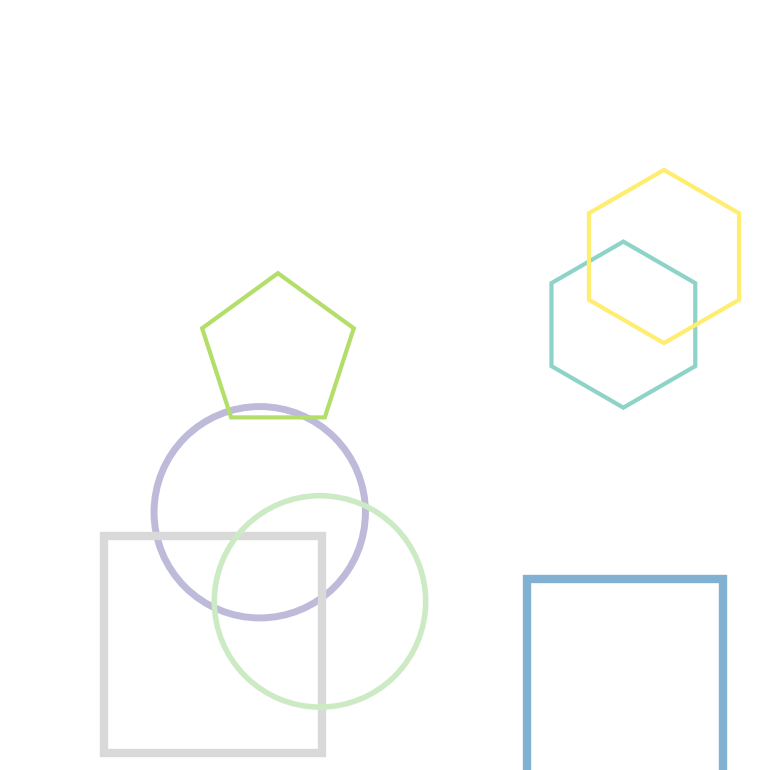[{"shape": "hexagon", "thickness": 1.5, "radius": 0.54, "center": [0.81, 0.578]}, {"shape": "circle", "thickness": 2.5, "radius": 0.69, "center": [0.337, 0.335]}, {"shape": "square", "thickness": 3, "radius": 0.64, "center": [0.812, 0.121]}, {"shape": "pentagon", "thickness": 1.5, "radius": 0.52, "center": [0.361, 0.542]}, {"shape": "square", "thickness": 3, "radius": 0.71, "center": [0.277, 0.163]}, {"shape": "circle", "thickness": 2, "radius": 0.69, "center": [0.416, 0.219]}, {"shape": "hexagon", "thickness": 1.5, "radius": 0.56, "center": [0.862, 0.667]}]